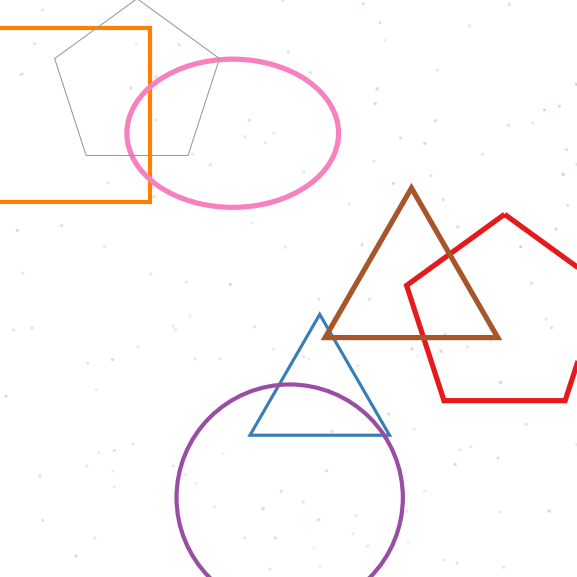[{"shape": "pentagon", "thickness": 2.5, "radius": 0.89, "center": [0.874, 0.45]}, {"shape": "triangle", "thickness": 1.5, "radius": 0.7, "center": [0.554, 0.315]}, {"shape": "circle", "thickness": 2, "radius": 0.98, "center": [0.502, 0.137]}, {"shape": "square", "thickness": 2, "radius": 0.75, "center": [0.11, 0.8]}, {"shape": "triangle", "thickness": 2.5, "radius": 0.86, "center": [0.712, 0.501]}, {"shape": "oval", "thickness": 2.5, "radius": 0.92, "center": [0.403, 0.768]}, {"shape": "pentagon", "thickness": 0.5, "radius": 0.75, "center": [0.237, 0.851]}]